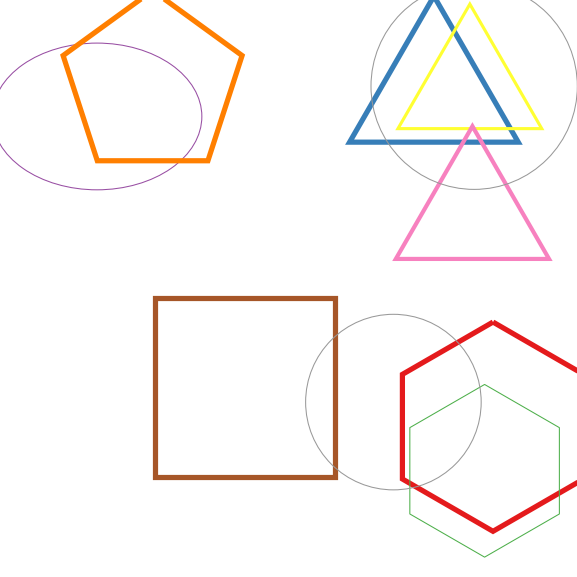[{"shape": "hexagon", "thickness": 2.5, "radius": 0.91, "center": [0.854, 0.26]}, {"shape": "triangle", "thickness": 2.5, "radius": 0.84, "center": [0.751, 0.837]}, {"shape": "hexagon", "thickness": 0.5, "radius": 0.75, "center": [0.839, 0.184]}, {"shape": "oval", "thickness": 0.5, "radius": 0.91, "center": [0.168, 0.797]}, {"shape": "pentagon", "thickness": 2.5, "radius": 0.81, "center": [0.264, 0.853]}, {"shape": "triangle", "thickness": 1.5, "radius": 0.72, "center": [0.814, 0.848]}, {"shape": "square", "thickness": 2.5, "radius": 0.78, "center": [0.425, 0.328]}, {"shape": "triangle", "thickness": 2, "radius": 0.77, "center": [0.818, 0.627]}, {"shape": "circle", "thickness": 0.5, "radius": 0.89, "center": [0.821, 0.85]}, {"shape": "circle", "thickness": 0.5, "radius": 0.76, "center": [0.681, 0.303]}]